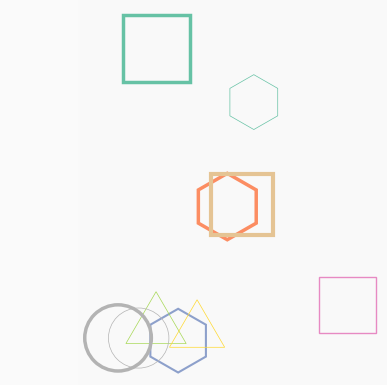[{"shape": "hexagon", "thickness": 0.5, "radius": 0.36, "center": [0.655, 0.735]}, {"shape": "square", "thickness": 2.5, "radius": 0.43, "center": [0.403, 0.874]}, {"shape": "hexagon", "thickness": 2.5, "radius": 0.43, "center": [0.587, 0.464]}, {"shape": "hexagon", "thickness": 1.5, "radius": 0.41, "center": [0.46, 0.115]}, {"shape": "square", "thickness": 1, "radius": 0.36, "center": [0.896, 0.208]}, {"shape": "triangle", "thickness": 0.5, "radius": 0.45, "center": [0.403, 0.153]}, {"shape": "triangle", "thickness": 0.5, "radius": 0.41, "center": [0.509, 0.139]}, {"shape": "square", "thickness": 3, "radius": 0.4, "center": [0.625, 0.468]}, {"shape": "circle", "thickness": 2.5, "radius": 0.43, "center": [0.305, 0.122]}, {"shape": "circle", "thickness": 0.5, "radius": 0.39, "center": [0.358, 0.122]}]